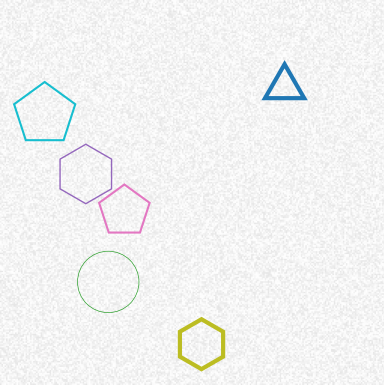[{"shape": "triangle", "thickness": 3, "radius": 0.29, "center": [0.739, 0.774]}, {"shape": "circle", "thickness": 0.5, "radius": 0.4, "center": [0.281, 0.268]}, {"shape": "hexagon", "thickness": 1, "radius": 0.39, "center": [0.223, 0.548]}, {"shape": "pentagon", "thickness": 1.5, "radius": 0.35, "center": [0.323, 0.452]}, {"shape": "hexagon", "thickness": 3, "radius": 0.32, "center": [0.523, 0.106]}, {"shape": "pentagon", "thickness": 1.5, "radius": 0.42, "center": [0.116, 0.703]}]